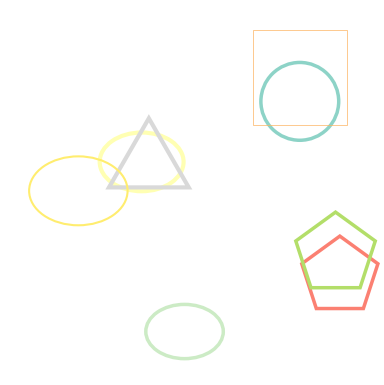[{"shape": "circle", "thickness": 2.5, "radius": 0.51, "center": [0.779, 0.737]}, {"shape": "oval", "thickness": 3, "radius": 0.54, "center": [0.368, 0.58]}, {"shape": "pentagon", "thickness": 2.5, "radius": 0.52, "center": [0.883, 0.283]}, {"shape": "square", "thickness": 0.5, "radius": 0.61, "center": [0.779, 0.799]}, {"shape": "pentagon", "thickness": 2.5, "radius": 0.54, "center": [0.872, 0.34]}, {"shape": "triangle", "thickness": 3, "radius": 0.6, "center": [0.387, 0.573]}, {"shape": "oval", "thickness": 2.5, "radius": 0.5, "center": [0.479, 0.139]}, {"shape": "oval", "thickness": 1.5, "radius": 0.64, "center": [0.204, 0.504]}]